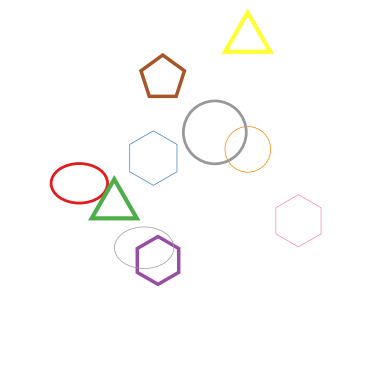[{"shape": "oval", "thickness": 2, "radius": 0.37, "center": [0.206, 0.524]}, {"shape": "hexagon", "thickness": 0.5, "radius": 0.35, "center": [0.398, 0.589]}, {"shape": "triangle", "thickness": 3, "radius": 0.34, "center": [0.297, 0.467]}, {"shape": "hexagon", "thickness": 2.5, "radius": 0.31, "center": [0.41, 0.324]}, {"shape": "circle", "thickness": 0.5, "radius": 0.3, "center": [0.644, 0.612]}, {"shape": "triangle", "thickness": 3, "radius": 0.34, "center": [0.643, 0.9]}, {"shape": "pentagon", "thickness": 2.5, "radius": 0.3, "center": [0.423, 0.798]}, {"shape": "hexagon", "thickness": 0.5, "radius": 0.34, "center": [0.775, 0.427]}, {"shape": "circle", "thickness": 2, "radius": 0.41, "center": [0.558, 0.656]}, {"shape": "oval", "thickness": 0.5, "radius": 0.39, "center": [0.374, 0.357]}]